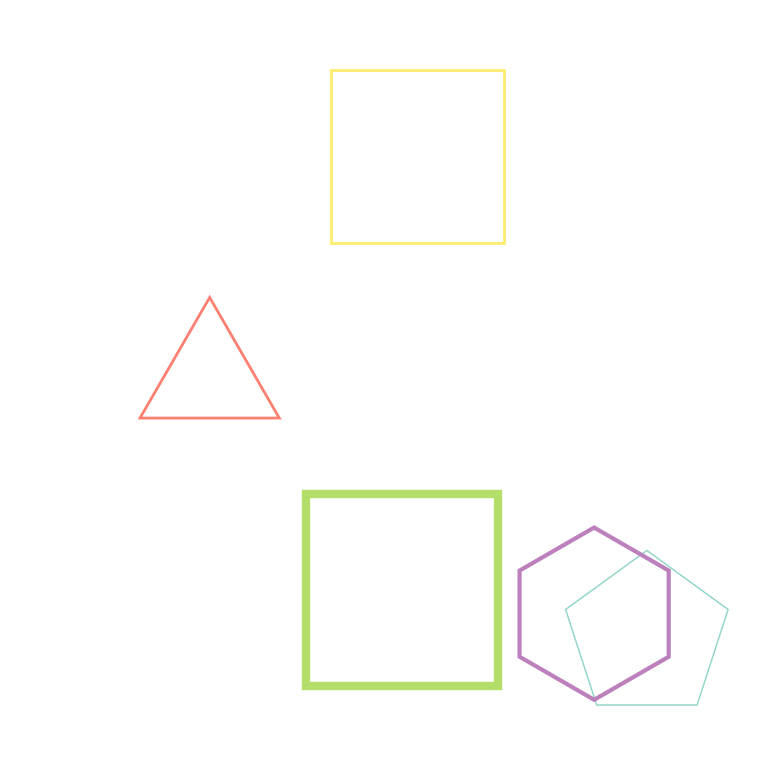[{"shape": "pentagon", "thickness": 0.5, "radius": 0.55, "center": [0.84, 0.174]}, {"shape": "triangle", "thickness": 1, "radius": 0.52, "center": [0.272, 0.509]}, {"shape": "square", "thickness": 3, "radius": 0.62, "center": [0.522, 0.233]}, {"shape": "hexagon", "thickness": 1.5, "radius": 0.56, "center": [0.772, 0.203]}, {"shape": "square", "thickness": 1, "radius": 0.56, "center": [0.543, 0.797]}]